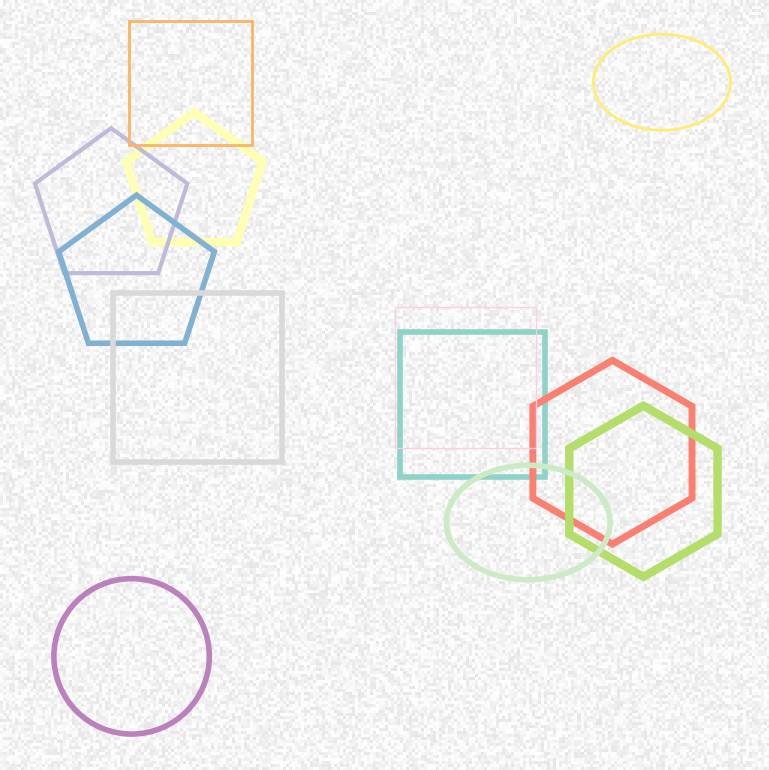[{"shape": "square", "thickness": 2, "radius": 0.47, "center": [0.614, 0.475]}, {"shape": "pentagon", "thickness": 3, "radius": 0.47, "center": [0.252, 0.761]}, {"shape": "pentagon", "thickness": 1.5, "radius": 0.52, "center": [0.144, 0.729]}, {"shape": "hexagon", "thickness": 2.5, "radius": 0.6, "center": [0.795, 0.413]}, {"shape": "pentagon", "thickness": 2, "radius": 0.53, "center": [0.177, 0.64]}, {"shape": "square", "thickness": 1, "radius": 0.4, "center": [0.248, 0.892]}, {"shape": "hexagon", "thickness": 3, "radius": 0.56, "center": [0.836, 0.362]}, {"shape": "square", "thickness": 0.5, "radius": 0.46, "center": [0.605, 0.51]}, {"shape": "square", "thickness": 2, "radius": 0.55, "center": [0.257, 0.51]}, {"shape": "circle", "thickness": 2, "radius": 0.5, "center": [0.171, 0.148]}, {"shape": "oval", "thickness": 2, "radius": 0.53, "center": [0.686, 0.321]}, {"shape": "oval", "thickness": 1, "radius": 0.45, "center": [0.86, 0.893]}]